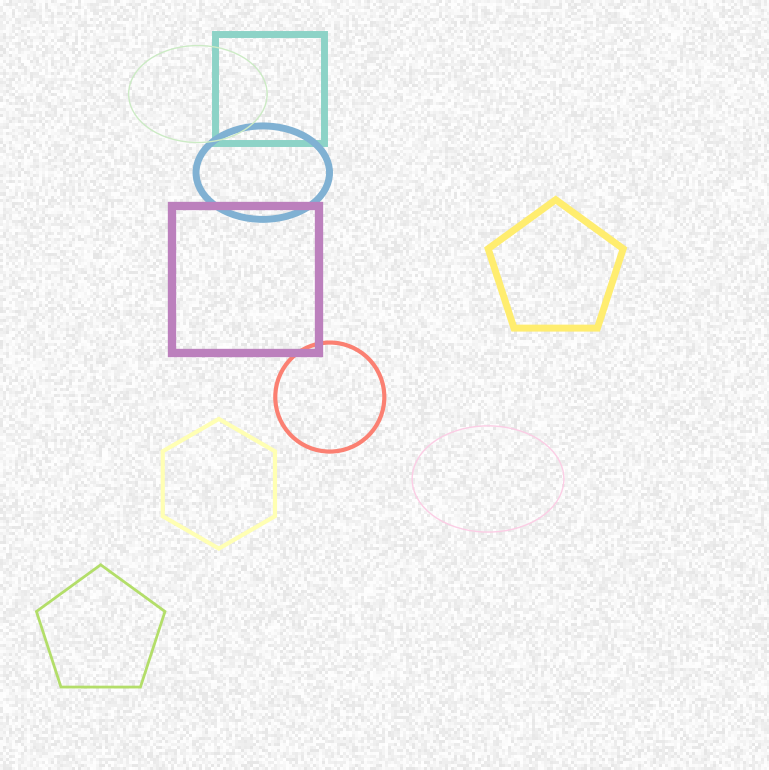[{"shape": "square", "thickness": 2.5, "radius": 0.35, "center": [0.35, 0.885]}, {"shape": "hexagon", "thickness": 1.5, "radius": 0.42, "center": [0.284, 0.372]}, {"shape": "circle", "thickness": 1.5, "radius": 0.35, "center": [0.428, 0.484]}, {"shape": "oval", "thickness": 2.5, "radius": 0.43, "center": [0.341, 0.776]}, {"shape": "pentagon", "thickness": 1, "radius": 0.44, "center": [0.131, 0.179]}, {"shape": "oval", "thickness": 0.5, "radius": 0.49, "center": [0.634, 0.378]}, {"shape": "square", "thickness": 3, "radius": 0.48, "center": [0.318, 0.637]}, {"shape": "oval", "thickness": 0.5, "radius": 0.45, "center": [0.257, 0.878]}, {"shape": "pentagon", "thickness": 2.5, "radius": 0.46, "center": [0.722, 0.648]}]